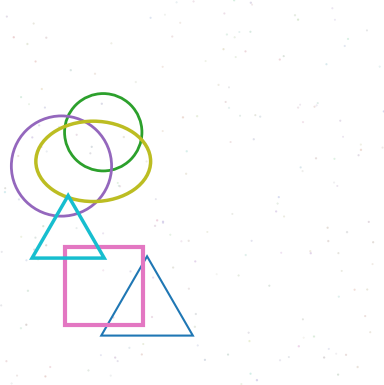[{"shape": "triangle", "thickness": 1.5, "radius": 0.69, "center": [0.382, 0.197]}, {"shape": "circle", "thickness": 2, "radius": 0.5, "center": [0.268, 0.657]}, {"shape": "circle", "thickness": 2, "radius": 0.65, "center": [0.16, 0.569]}, {"shape": "square", "thickness": 3, "radius": 0.51, "center": [0.27, 0.257]}, {"shape": "oval", "thickness": 2.5, "radius": 0.75, "center": [0.242, 0.581]}, {"shape": "triangle", "thickness": 2.5, "radius": 0.54, "center": [0.177, 0.384]}]